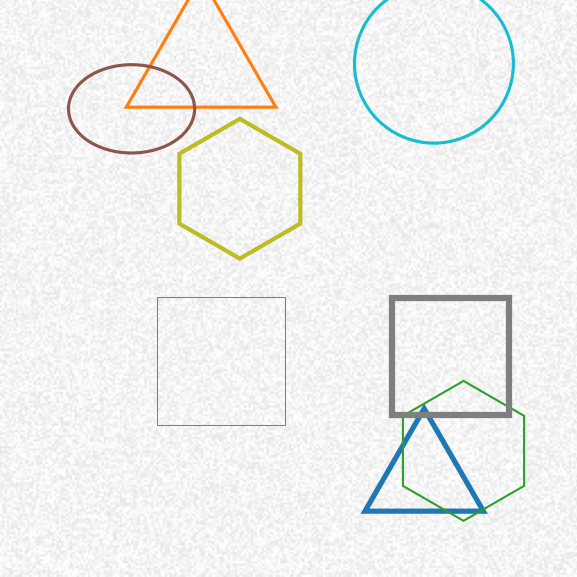[{"shape": "triangle", "thickness": 2.5, "radius": 0.59, "center": [0.735, 0.173]}, {"shape": "triangle", "thickness": 1.5, "radius": 0.75, "center": [0.348, 0.888]}, {"shape": "hexagon", "thickness": 1, "radius": 0.61, "center": [0.803, 0.218]}, {"shape": "square", "thickness": 0.5, "radius": 0.56, "center": [0.382, 0.374]}, {"shape": "oval", "thickness": 1.5, "radius": 0.55, "center": [0.228, 0.811]}, {"shape": "square", "thickness": 3, "radius": 0.51, "center": [0.781, 0.381]}, {"shape": "hexagon", "thickness": 2, "radius": 0.6, "center": [0.415, 0.672]}, {"shape": "circle", "thickness": 1.5, "radius": 0.69, "center": [0.751, 0.889]}]